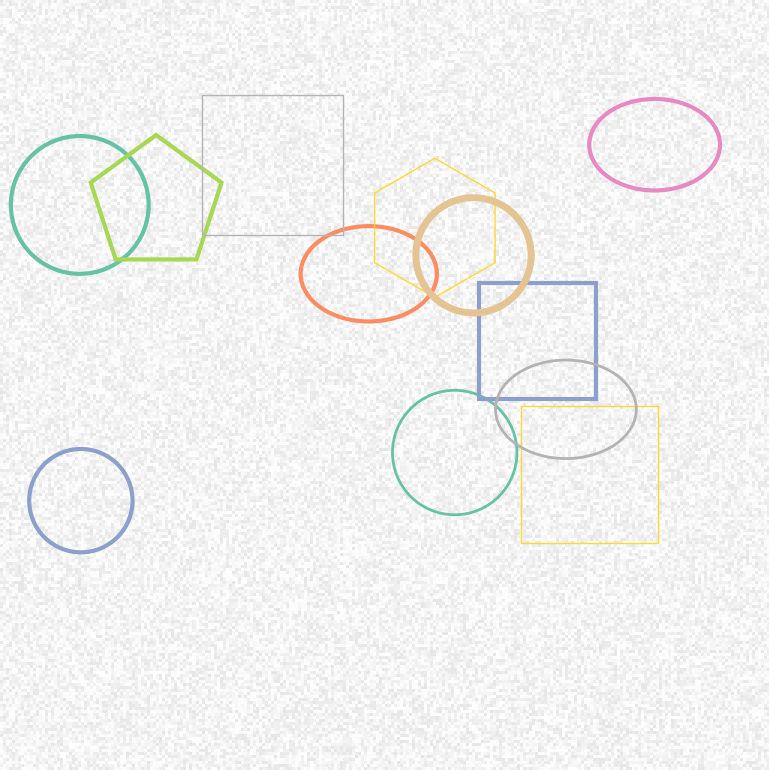[{"shape": "circle", "thickness": 1, "radius": 0.4, "center": [0.591, 0.412]}, {"shape": "circle", "thickness": 1.5, "radius": 0.45, "center": [0.104, 0.734]}, {"shape": "oval", "thickness": 1.5, "radius": 0.44, "center": [0.479, 0.644]}, {"shape": "square", "thickness": 1.5, "radius": 0.38, "center": [0.698, 0.557]}, {"shape": "circle", "thickness": 1.5, "radius": 0.34, "center": [0.105, 0.35]}, {"shape": "oval", "thickness": 1.5, "radius": 0.42, "center": [0.85, 0.812]}, {"shape": "pentagon", "thickness": 1.5, "radius": 0.45, "center": [0.203, 0.735]}, {"shape": "hexagon", "thickness": 0.5, "radius": 0.45, "center": [0.565, 0.704]}, {"shape": "square", "thickness": 0.5, "radius": 0.44, "center": [0.765, 0.384]}, {"shape": "circle", "thickness": 2.5, "radius": 0.37, "center": [0.615, 0.668]}, {"shape": "oval", "thickness": 1, "radius": 0.46, "center": [0.735, 0.468]}, {"shape": "square", "thickness": 0.5, "radius": 0.46, "center": [0.354, 0.786]}]